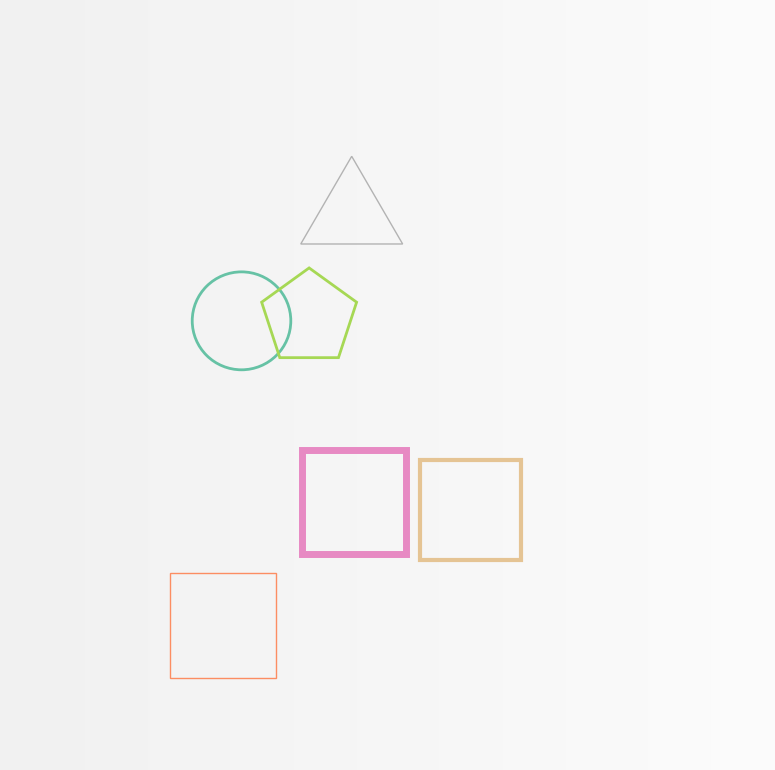[{"shape": "circle", "thickness": 1, "radius": 0.32, "center": [0.312, 0.583]}, {"shape": "square", "thickness": 0.5, "radius": 0.34, "center": [0.287, 0.187]}, {"shape": "square", "thickness": 2.5, "radius": 0.34, "center": [0.457, 0.348]}, {"shape": "pentagon", "thickness": 1, "radius": 0.32, "center": [0.399, 0.588]}, {"shape": "square", "thickness": 1.5, "radius": 0.33, "center": [0.607, 0.337]}, {"shape": "triangle", "thickness": 0.5, "radius": 0.38, "center": [0.454, 0.721]}]